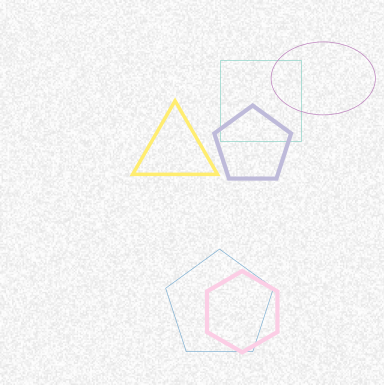[{"shape": "square", "thickness": 0.5, "radius": 0.53, "center": [0.677, 0.738]}, {"shape": "pentagon", "thickness": 3, "radius": 0.52, "center": [0.656, 0.621]}, {"shape": "pentagon", "thickness": 0.5, "radius": 0.74, "center": [0.57, 0.206]}, {"shape": "hexagon", "thickness": 3, "radius": 0.53, "center": [0.629, 0.19]}, {"shape": "oval", "thickness": 0.5, "radius": 0.68, "center": [0.84, 0.796]}, {"shape": "triangle", "thickness": 2.5, "radius": 0.64, "center": [0.455, 0.611]}]